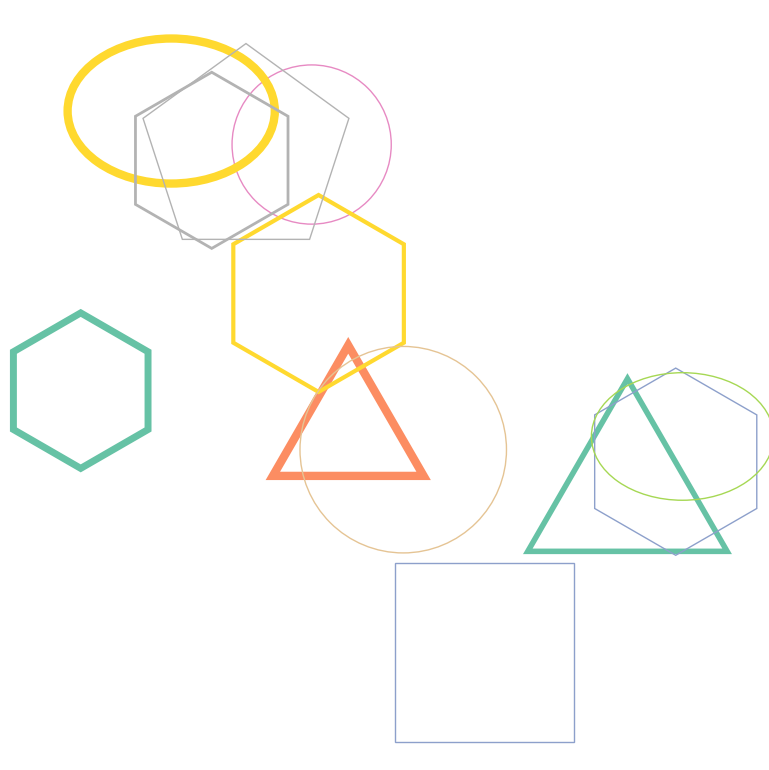[{"shape": "triangle", "thickness": 2, "radius": 0.75, "center": [0.815, 0.359]}, {"shape": "hexagon", "thickness": 2.5, "radius": 0.5, "center": [0.105, 0.493]}, {"shape": "triangle", "thickness": 3, "radius": 0.57, "center": [0.452, 0.438]}, {"shape": "hexagon", "thickness": 0.5, "radius": 0.61, "center": [0.878, 0.4]}, {"shape": "square", "thickness": 0.5, "radius": 0.58, "center": [0.629, 0.153]}, {"shape": "circle", "thickness": 0.5, "radius": 0.52, "center": [0.405, 0.812]}, {"shape": "oval", "thickness": 0.5, "radius": 0.59, "center": [0.886, 0.433]}, {"shape": "hexagon", "thickness": 1.5, "radius": 0.64, "center": [0.414, 0.619]}, {"shape": "oval", "thickness": 3, "radius": 0.67, "center": [0.222, 0.856]}, {"shape": "circle", "thickness": 0.5, "radius": 0.67, "center": [0.524, 0.416]}, {"shape": "hexagon", "thickness": 1, "radius": 0.57, "center": [0.275, 0.792]}, {"shape": "pentagon", "thickness": 0.5, "radius": 0.7, "center": [0.319, 0.803]}]